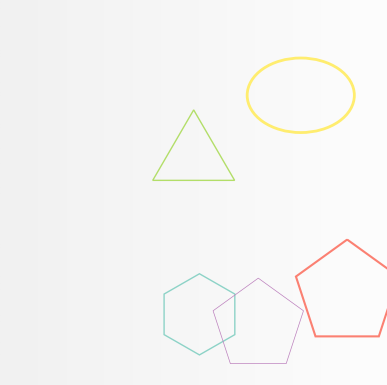[{"shape": "hexagon", "thickness": 1, "radius": 0.53, "center": [0.515, 0.184]}, {"shape": "pentagon", "thickness": 1.5, "radius": 0.7, "center": [0.896, 0.239]}, {"shape": "triangle", "thickness": 1, "radius": 0.61, "center": [0.5, 0.593]}, {"shape": "pentagon", "thickness": 0.5, "radius": 0.61, "center": [0.667, 0.155]}, {"shape": "oval", "thickness": 2, "radius": 0.69, "center": [0.776, 0.753]}]